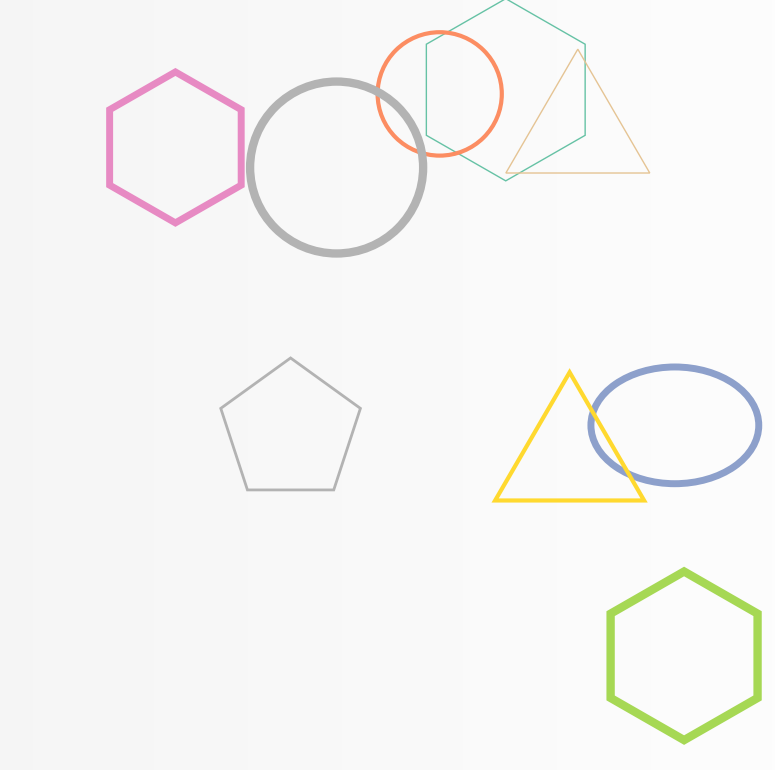[{"shape": "hexagon", "thickness": 0.5, "radius": 0.59, "center": [0.653, 0.883]}, {"shape": "circle", "thickness": 1.5, "radius": 0.4, "center": [0.567, 0.878]}, {"shape": "oval", "thickness": 2.5, "radius": 0.54, "center": [0.871, 0.448]}, {"shape": "hexagon", "thickness": 2.5, "radius": 0.49, "center": [0.226, 0.809]}, {"shape": "hexagon", "thickness": 3, "radius": 0.55, "center": [0.883, 0.148]}, {"shape": "triangle", "thickness": 1.5, "radius": 0.55, "center": [0.735, 0.406]}, {"shape": "triangle", "thickness": 0.5, "radius": 0.54, "center": [0.746, 0.829]}, {"shape": "pentagon", "thickness": 1, "radius": 0.47, "center": [0.375, 0.44]}, {"shape": "circle", "thickness": 3, "radius": 0.56, "center": [0.434, 0.782]}]